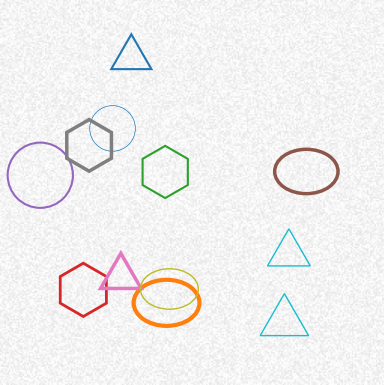[{"shape": "circle", "thickness": 0.5, "radius": 0.3, "center": [0.292, 0.666]}, {"shape": "triangle", "thickness": 1.5, "radius": 0.3, "center": [0.341, 0.851]}, {"shape": "oval", "thickness": 3, "radius": 0.43, "center": [0.433, 0.213]}, {"shape": "hexagon", "thickness": 1.5, "radius": 0.34, "center": [0.429, 0.553]}, {"shape": "hexagon", "thickness": 2, "radius": 0.35, "center": [0.216, 0.247]}, {"shape": "circle", "thickness": 1.5, "radius": 0.42, "center": [0.105, 0.545]}, {"shape": "oval", "thickness": 2.5, "radius": 0.41, "center": [0.796, 0.555]}, {"shape": "triangle", "thickness": 2.5, "radius": 0.3, "center": [0.314, 0.281]}, {"shape": "hexagon", "thickness": 2.5, "radius": 0.33, "center": [0.231, 0.622]}, {"shape": "oval", "thickness": 1, "radius": 0.38, "center": [0.44, 0.249]}, {"shape": "triangle", "thickness": 1, "radius": 0.32, "center": [0.75, 0.341]}, {"shape": "triangle", "thickness": 1, "radius": 0.36, "center": [0.739, 0.165]}]